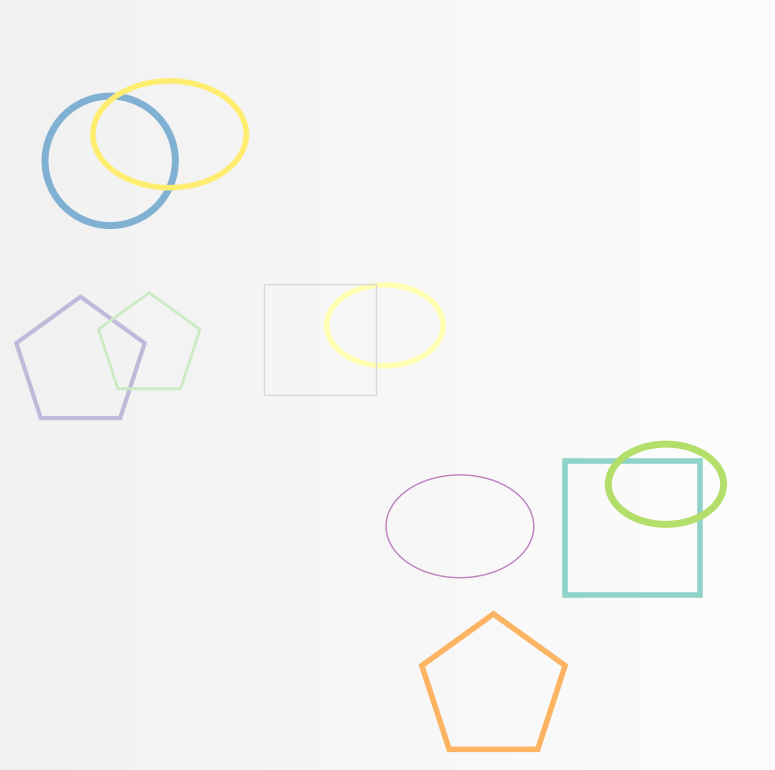[{"shape": "square", "thickness": 2, "radius": 0.44, "center": [0.816, 0.314]}, {"shape": "oval", "thickness": 2, "radius": 0.38, "center": [0.497, 0.577]}, {"shape": "pentagon", "thickness": 1.5, "radius": 0.44, "center": [0.104, 0.527]}, {"shape": "circle", "thickness": 2.5, "radius": 0.42, "center": [0.142, 0.791]}, {"shape": "pentagon", "thickness": 2, "radius": 0.49, "center": [0.637, 0.105]}, {"shape": "oval", "thickness": 2.5, "radius": 0.37, "center": [0.859, 0.371]}, {"shape": "square", "thickness": 0.5, "radius": 0.36, "center": [0.413, 0.559]}, {"shape": "oval", "thickness": 0.5, "radius": 0.48, "center": [0.593, 0.317]}, {"shape": "pentagon", "thickness": 1, "radius": 0.34, "center": [0.193, 0.551]}, {"shape": "oval", "thickness": 2, "radius": 0.5, "center": [0.219, 0.826]}]